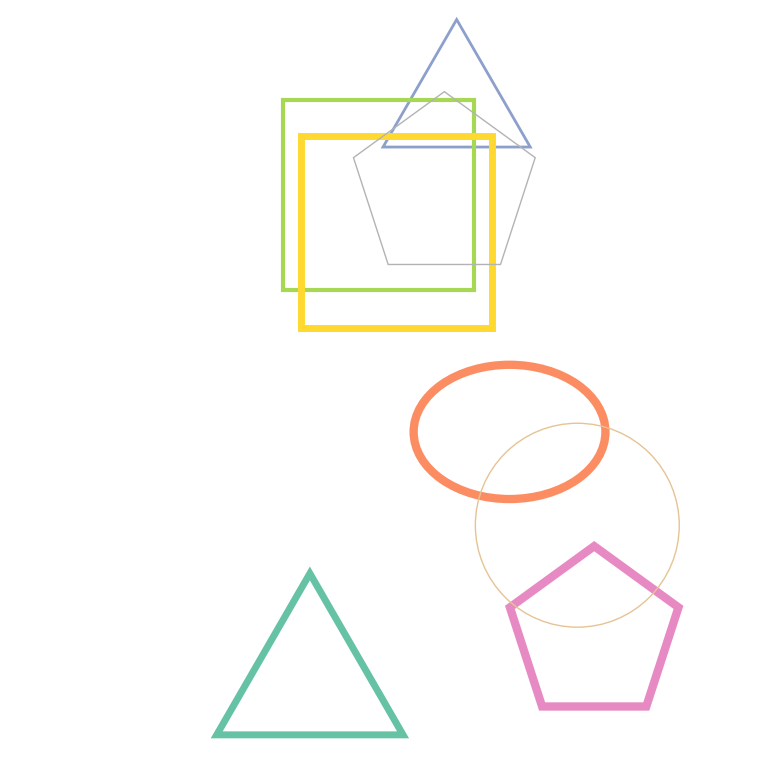[{"shape": "triangle", "thickness": 2.5, "radius": 0.7, "center": [0.402, 0.116]}, {"shape": "oval", "thickness": 3, "radius": 0.62, "center": [0.662, 0.439]}, {"shape": "triangle", "thickness": 1, "radius": 0.55, "center": [0.593, 0.864]}, {"shape": "pentagon", "thickness": 3, "radius": 0.58, "center": [0.772, 0.176]}, {"shape": "square", "thickness": 1.5, "radius": 0.62, "center": [0.492, 0.747]}, {"shape": "square", "thickness": 2.5, "radius": 0.62, "center": [0.515, 0.699]}, {"shape": "circle", "thickness": 0.5, "radius": 0.66, "center": [0.75, 0.318]}, {"shape": "pentagon", "thickness": 0.5, "radius": 0.62, "center": [0.577, 0.757]}]